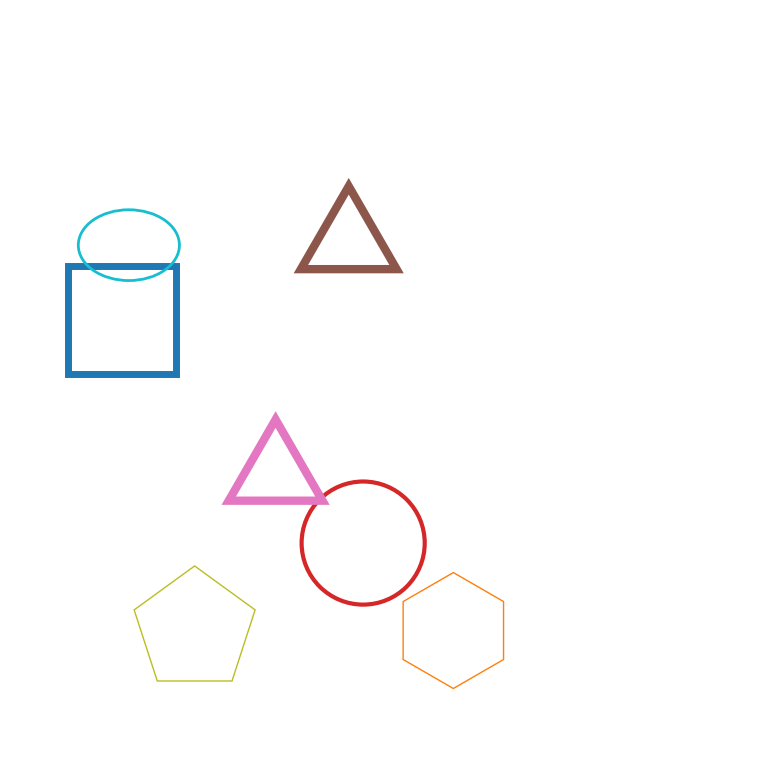[{"shape": "square", "thickness": 2.5, "radius": 0.35, "center": [0.158, 0.584]}, {"shape": "hexagon", "thickness": 0.5, "radius": 0.38, "center": [0.589, 0.181]}, {"shape": "circle", "thickness": 1.5, "radius": 0.4, "center": [0.472, 0.295]}, {"shape": "triangle", "thickness": 3, "radius": 0.36, "center": [0.453, 0.686]}, {"shape": "triangle", "thickness": 3, "radius": 0.35, "center": [0.358, 0.385]}, {"shape": "pentagon", "thickness": 0.5, "radius": 0.41, "center": [0.253, 0.182]}, {"shape": "oval", "thickness": 1, "radius": 0.33, "center": [0.167, 0.682]}]